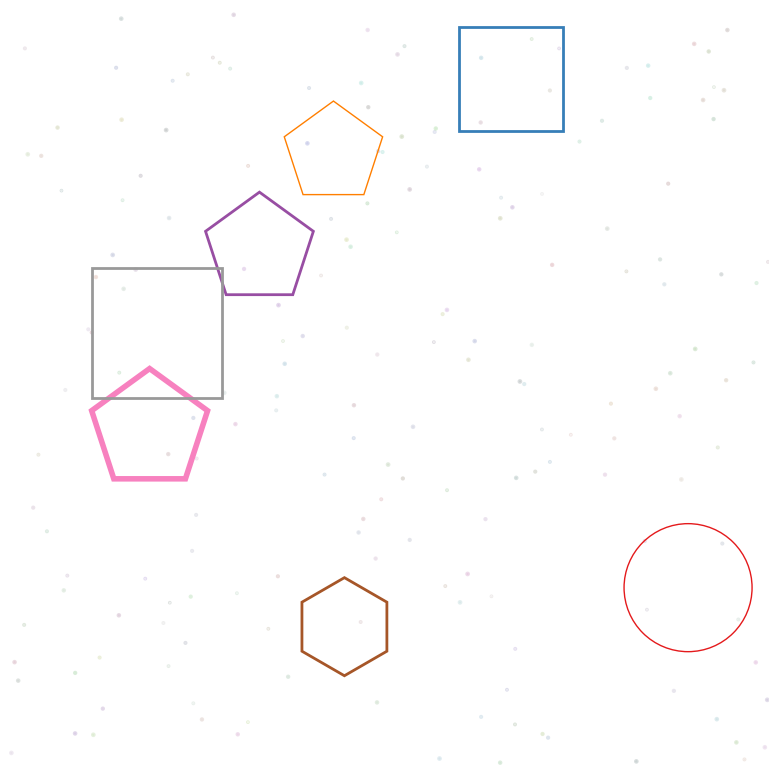[{"shape": "circle", "thickness": 0.5, "radius": 0.42, "center": [0.894, 0.237]}, {"shape": "square", "thickness": 1, "radius": 0.34, "center": [0.663, 0.897]}, {"shape": "pentagon", "thickness": 1, "radius": 0.37, "center": [0.337, 0.677]}, {"shape": "pentagon", "thickness": 0.5, "radius": 0.34, "center": [0.433, 0.802]}, {"shape": "hexagon", "thickness": 1, "radius": 0.32, "center": [0.447, 0.186]}, {"shape": "pentagon", "thickness": 2, "radius": 0.4, "center": [0.194, 0.442]}, {"shape": "square", "thickness": 1, "radius": 0.42, "center": [0.204, 0.567]}]